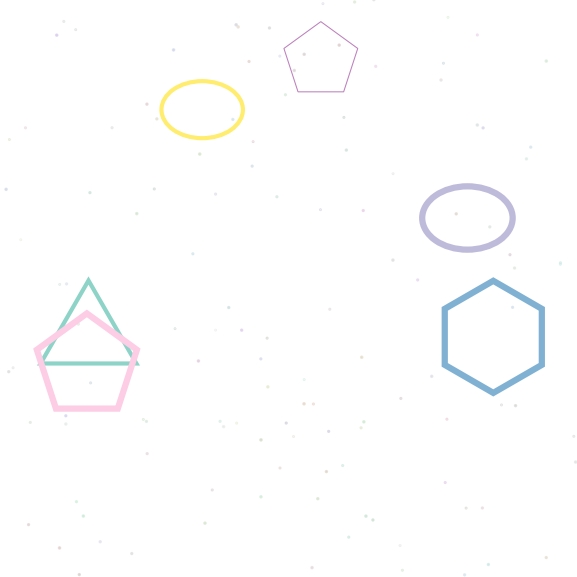[{"shape": "triangle", "thickness": 2, "radius": 0.48, "center": [0.153, 0.418]}, {"shape": "oval", "thickness": 3, "radius": 0.39, "center": [0.809, 0.622]}, {"shape": "hexagon", "thickness": 3, "radius": 0.49, "center": [0.854, 0.416]}, {"shape": "pentagon", "thickness": 3, "radius": 0.46, "center": [0.15, 0.365]}, {"shape": "pentagon", "thickness": 0.5, "radius": 0.34, "center": [0.556, 0.894]}, {"shape": "oval", "thickness": 2, "radius": 0.35, "center": [0.35, 0.809]}]